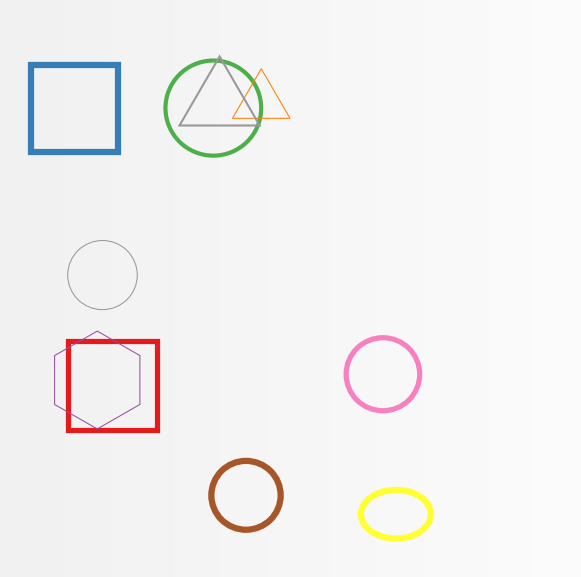[{"shape": "square", "thickness": 2.5, "radius": 0.39, "center": [0.194, 0.332]}, {"shape": "square", "thickness": 3, "radius": 0.38, "center": [0.128, 0.811]}, {"shape": "circle", "thickness": 2, "radius": 0.41, "center": [0.367, 0.812]}, {"shape": "hexagon", "thickness": 0.5, "radius": 0.42, "center": [0.167, 0.341]}, {"shape": "triangle", "thickness": 0.5, "radius": 0.29, "center": [0.449, 0.823]}, {"shape": "oval", "thickness": 3, "radius": 0.3, "center": [0.681, 0.109]}, {"shape": "circle", "thickness": 3, "radius": 0.3, "center": [0.423, 0.141]}, {"shape": "circle", "thickness": 2.5, "radius": 0.32, "center": [0.659, 0.351]}, {"shape": "triangle", "thickness": 1, "radius": 0.4, "center": [0.378, 0.822]}, {"shape": "circle", "thickness": 0.5, "radius": 0.3, "center": [0.176, 0.523]}]